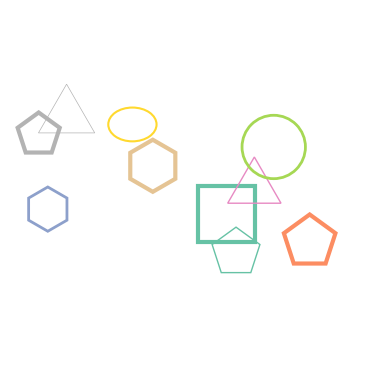[{"shape": "square", "thickness": 3, "radius": 0.37, "center": [0.588, 0.444]}, {"shape": "pentagon", "thickness": 1, "radius": 0.33, "center": [0.613, 0.345]}, {"shape": "pentagon", "thickness": 3, "radius": 0.35, "center": [0.804, 0.372]}, {"shape": "hexagon", "thickness": 2, "radius": 0.29, "center": [0.124, 0.457]}, {"shape": "triangle", "thickness": 1, "radius": 0.4, "center": [0.661, 0.512]}, {"shape": "circle", "thickness": 2, "radius": 0.41, "center": [0.711, 0.618]}, {"shape": "oval", "thickness": 1.5, "radius": 0.31, "center": [0.344, 0.677]}, {"shape": "hexagon", "thickness": 3, "radius": 0.34, "center": [0.397, 0.569]}, {"shape": "triangle", "thickness": 0.5, "radius": 0.42, "center": [0.173, 0.697]}, {"shape": "pentagon", "thickness": 3, "radius": 0.29, "center": [0.1, 0.65]}]